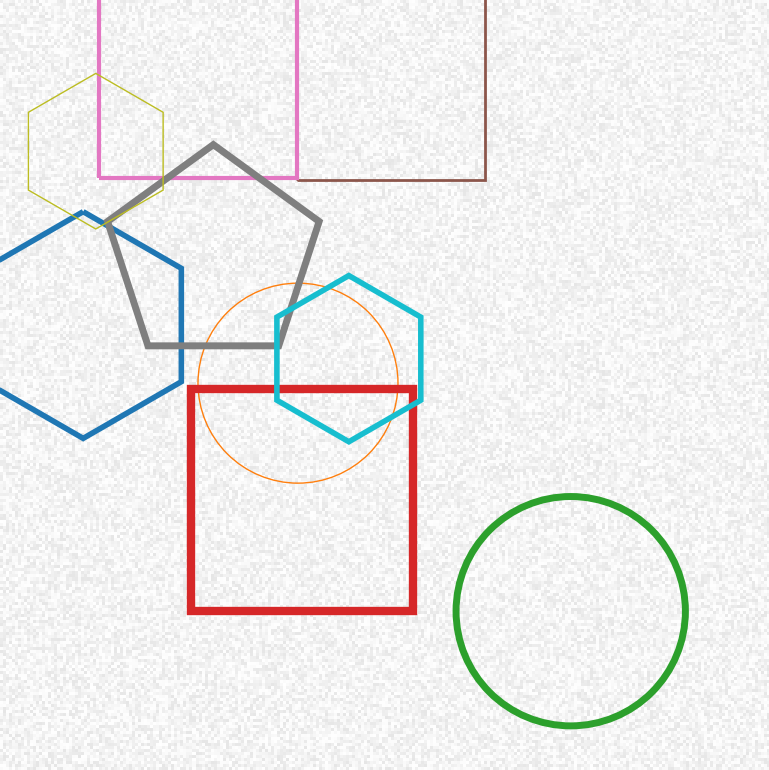[{"shape": "hexagon", "thickness": 2, "radius": 0.74, "center": [0.108, 0.578]}, {"shape": "circle", "thickness": 0.5, "radius": 0.65, "center": [0.387, 0.502]}, {"shape": "circle", "thickness": 2.5, "radius": 0.74, "center": [0.741, 0.206]}, {"shape": "square", "thickness": 3, "radius": 0.72, "center": [0.392, 0.351]}, {"shape": "square", "thickness": 1, "radius": 0.61, "center": [0.508, 0.888]}, {"shape": "square", "thickness": 1.5, "radius": 0.65, "center": [0.257, 0.898]}, {"shape": "pentagon", "thickness": 2.5, "radius": 0.72, "center": [0.277, 0.668]}, {"shape": "hexagon", "thickness": 0.5, "radius": 0.51, "center": [0.124, 0.804]}, {"shape": "hexagon", "thickness": 2, "radius": 0.54, "center": [0.453, 0.534]}]